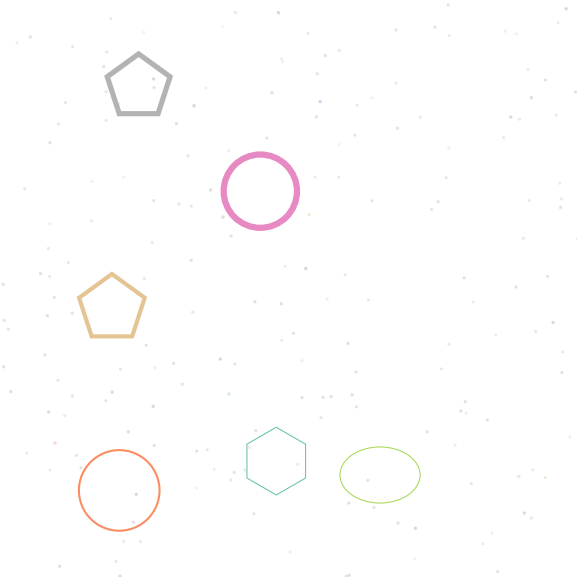[{"shape": "hexagon", "thickness": 0.5, "radius": 0.29, "center": [0.478, 0.201]}, {"shape": "circle", "thickness": 1, "radius": 0.35, "center": [0.206, 0.15]}, {"shape": "circle", "thickness": 3, "radius": 0.32, "center": [0.451, 0.668]}, {"shape": "oval", "thickness": 0.5, "radius": 0.35, "center": [0.658, 0.177]}, {"shape": "pentagon", "thickness": 2, "radius": 0.3, "center": [0.194, 0.465]}, {"shape": "pentagon", "thickness": 2.5, "radius": 0.29, "center": [0.24, 0.849]}]